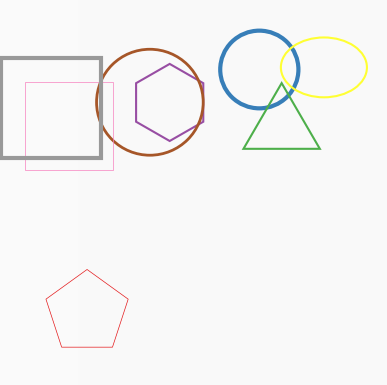[{"shape": "pentagon", "thickness": 0.5, "radius": 0.56, "center": [0.225, 0.188]}, {"shape": "circle", "thickness": 3, "radius": 0.5, "center": [0.669, 0.819]}, {"shape": "triangle", "thickness": 1.5, "radius": 0.57, "center": [0.727, 0.67]}, {"shape": "hexagon", "thickness": 1.5, "radius": 0.5, "center": [0.438, 0.734]}, {"shape": "oval", "thickness": 1.5, "radius": 0.56, "center": [0.836, 0.825]}, {"shape": "circle", "thickness": 2, "radius": 0.69, "center": [0.387, 0.734]}, {"shape": "square", "thickness": 0.5, "radius": 0.57, "center": [0.178, 0.673]}, {"shape": "square", "thickness": 3, "radius": 0.65, "center": [0.132, 0.719]}]